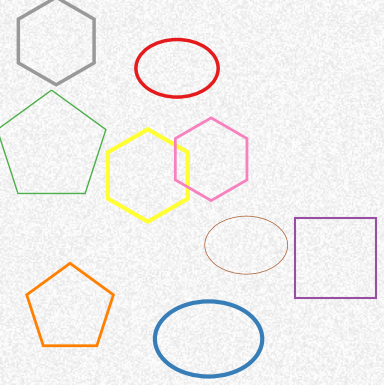[{"shape": "oval", "thickness": 2.5, "radius": 0.53, "center": [0.46, 0.823]}, {"shape": "oval", "thickness": 3, "radius": 0.7, "center": [0.542, 0.12]}, {"shape": "pentagon", "thickness": 1, "radius": 0.74, "center": [0.134, 0.618]}, {"shape": "square", "thickness": 1.5, "radius": 0.52, "center": [0.872, 0.33]}, {"shape": "pentagon", "thickness": 2, "radius": 0.59, "center": [0.182, 0.198]}, {"shape": "hexagon", "thickness": 3, "radius": 0.6, "center": [0.384, 0.544]}, {"shape": "oval", "thickness": 0.5, "radius": 0.54, "center": [0.639, 0.363]}, {"shape": "hexagon", "thickness": 2, "radius": 0.54, "center": [0.548, 0.586]}, {"shape": "hexagon", "thickness": 2.5, "radius": 0.57, "center": [0.146, 0.893]}]